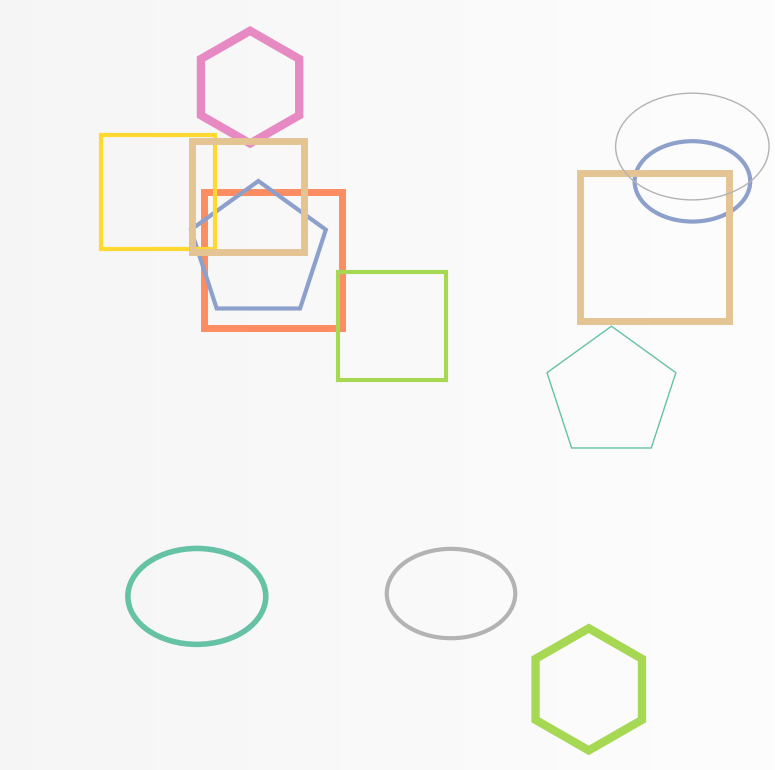[{"shape": "pentagon", "thickness": 0.5, "radius": 0.44, "center": [0.789, 0.489]}, {"shape": "oval", "thickness": 2, "radius": 0.44, "center": [0.254, 0.225]}, {"shape": "square", "thickness": 2.5, "radius": 0.44, "center": [0.352, 0.662]}, {"shape": "pentagon", "thickness": 1.5, "radius": 0.46, "center": [0.333, 0.673]}, {"shape": "oval", "thickness": 1.5, "radius": 0.37, "center": [0.893, 0.764]}, {"shape": "hexagon", "thickness": 3, "radius": 0.37, "center": [0.323, 0.887]}, {"shape": "hexagon", "thickness": 3, "radius": 0.4, "center": [0.76, 0.105]}, {"shape": "square", "thickness": 1.5, "radius": 0.35, "center": [0.506, 0.577]}, {"shape": "square", "thickness": 1.5, "radius": 0.37, "center": [0.204, 0.751]}, {"shape": "square", "thickness": 2.5, "radius": 0.48, "center": [0.845, 0.679]}, {"shape": "square", "thickness": 2.5, "radius": 0.36, "center": [0.32, 0.744]}, {"shape": "oval", "thickness": 0.5, "radius": 0.49, "center": [0.893, 0.81]}, {"shape": "oval", "thickness": 1.5, "radius": 0.41, "center": [0.582, 0.229]}]